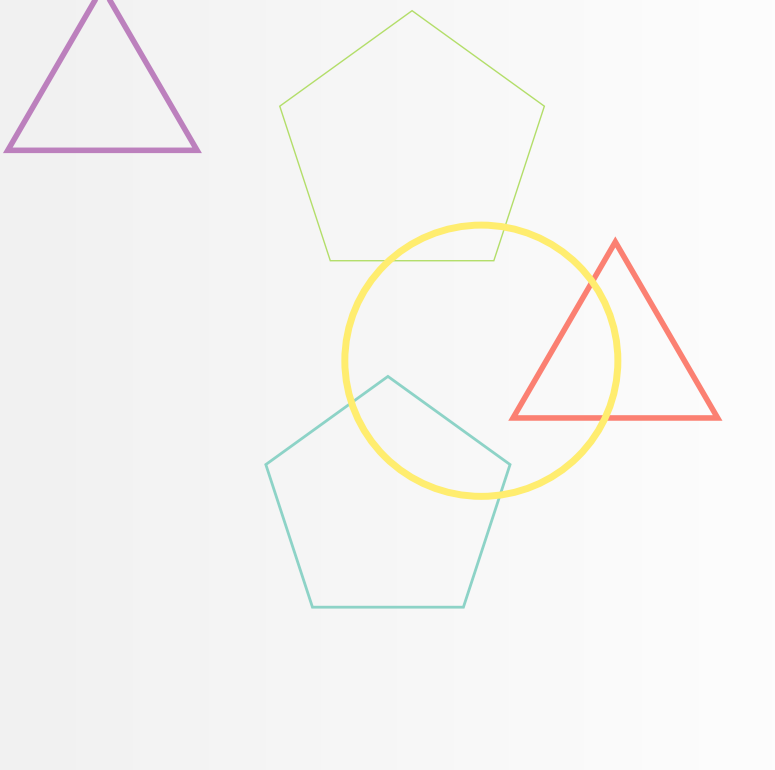[{"shape": "pentagon", "thickness": 1, "radius": 0.83, "center": [0.501, 0.345]}, {"shape": "triangle", "thickness": 2, "radius": 0.76, "center": [0.794, 0.533]}, {"shape": "pentagon", "thickness": 0.5, "radius": 0.9, "center": [0.532, 0.807]}, {"shape": "triangle", "thickness": 2, "radius": 0.71, "center": [0.132, 0.875]}, {"shape": "circle", "thickness": 2.5, "radius": 0.88, "center": [0.621, 0.532]}]